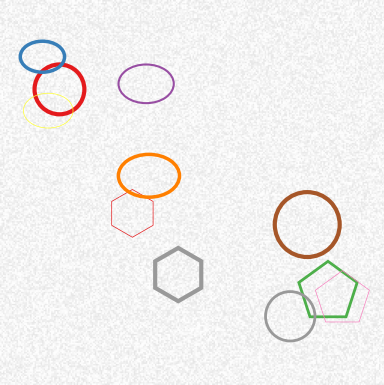[{"shape": "circle", "thickness": 3, "radius": 0.32, "center": [0.154, 0.768]}, {"shape": "hexagon", "thickness": 0.5, "radius": 0.31, "center": [0.344, 0.446]}, {"shape": "oval", "thickness": 2.5, "radius": 0.29, "center": [0.11, 0.853]}, {"shape": "pentagon", "thickness": 2, "radius": 0.4, "center": [0.852, 0.242]}, {"shape": "oval", "thickness": 1.5, "radius": 0.36, "center": [0.38, 0.782]}, {"shape": "oval", "thickness": 2.5, "radius": 0.4, "center": [0.387, 0.543]}, {"shape": "oval", "thickness": 0.5, "radius": 0.32, "center": [0.125, 0.713]}, {"shape": "circle", "thickness": 3, "radius": 0.42, "center": [0.798, 0.417]}, {"shape": "pentagon", "thickness": 0.5, "radius": 0.37, "center": [0.889, 0.223]}, {"shape": "hexagon", "thickness": 3, "radius": 0.35, "center": [0.463, 0.287]}, {"shape": "circle", "thickness": 2, "radius": 0.32, "center": [0.754, 0.178]}]